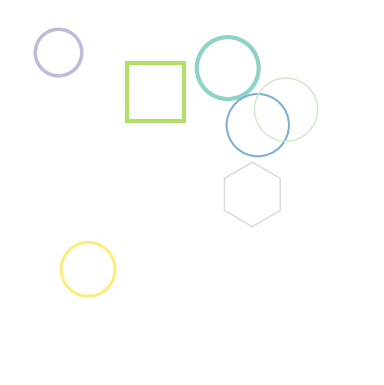[{"shape": "circle", "thickness": 3, "radius": 0.4, "center": [0.592, 0.823]}, {"shape": "circle", "thickness": 2.5, "radius": 0.3, "center": [0.152, 0.864]}, {"shape": "circle", "thickness": 1.5, "radius": 0.4, "center": [0.67, 0.675]}, {"shape": "square", "thickness": 3, "radius": 0.37, "center": [0.405, 0.761]}, {"shape": "hexagon", "thickness": 1, "radius": 0.42, "center": [0.655, 0.495]}, {"shape": "circle", "thickness": 1, "radius": 0.41, "center": [0.743, 0.715]}, {"shape": "circle", "thickness": 2, "radius": 0.35, "center": [0.229, 0.301]}]